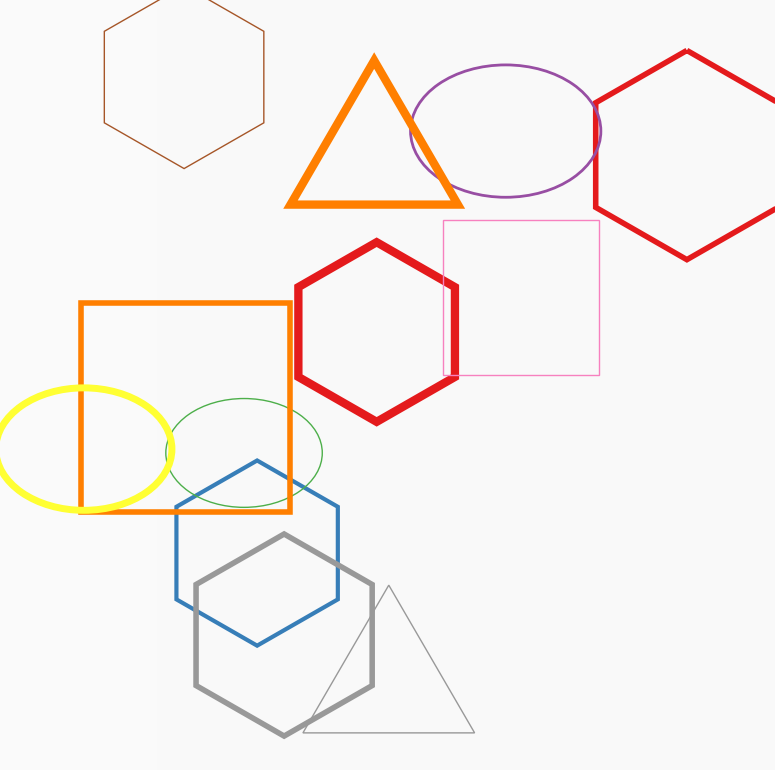[{"shape": "hexagon", "thickness": 2, "radius": 0.68, "center": [0.886, 0.799]}, {"shape": "hexagon", "thickness": 3, "radius": 0.58, "center": [0.486, 0.569]}, {"shape": "hexagon", "thickness": 1.5, "radius": 0.6, "center": [0.332, 0.282]}, {"shape": "oval", "thickness": 0.5, "radius": 0.5, "center": [0.315, 0.412]}, {"shape": "oval", "thickness": 1, "radius": 0.61, "center": [0.653, 0.83]}, {"shape": "triangle", "thickness": 3, "radius": 0.62, "center": [0.483, 0.797]}, {"shape": "square", "thickness": 2, "radius": 0.68, "center": [0.24, 0.471]}, {"shape": "oval", "thickness": 2.5, "radius": 0.57, "center": [0.108, 0.417]}, {"shape": "hexagon", "thickness": 0.5, "radius": 0.59, "center": [0.238, 0.9]}, {"shape": "square", "thickness": 0.5, "radius": 0.5, "center": [0.673, 0.613]}, {"shape": "triangle", "thickness": 0.5, "radius": 0.64, "center": [0.502, 0.112]}, {"shape": "hexagon", "thickness": 2, "radius": 0.66, "center": [0.367, 0.175]}]